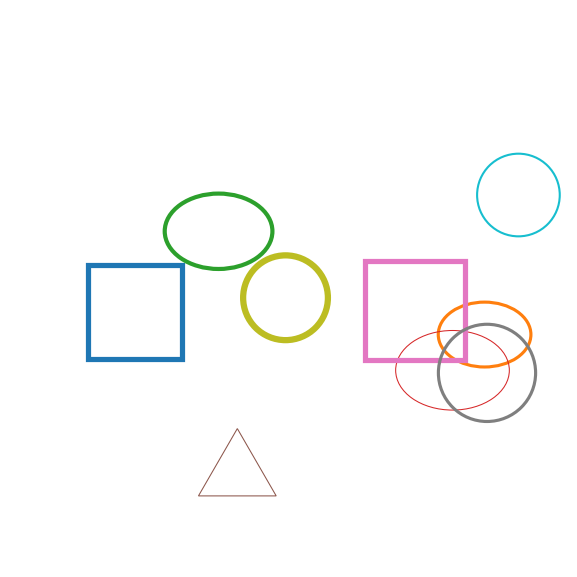[{"shape": "square", "thickness": 2.5, "radius": 0.41, "center": [0.233, 0.459]}, {"shape": "oval", "thickness": 1.5, "radius": 0.4, "center": [0.839, 0.42]}, {"shape": "oval", "thickness": 2, "radius": 0.47, "center": [0.378, 0.599]}, {"shape": "oval", "thickness": 0.5, "radius": 0.49, "center": [0.784, 0.358]}, {"shape": "triangle", "thickness": 0.5, "radius": 0.39, "center": [0.411, 0.179]}, {"shape": "square", "thickness": 2.5, "radius": 0.43, "center": [0.719, 0.462]}, {"shape": "circle", "thickness": 1.5, "radius": 0.42, "center": [0.843, 0.353]}, {"shape": "circle", "thickness": 3, "radius": 0.37, "center": [0.494, 0.484]}, {"shape": "circle", "thickness": 1, "radius": 0.36, "center": [0.898, 0.661]}]